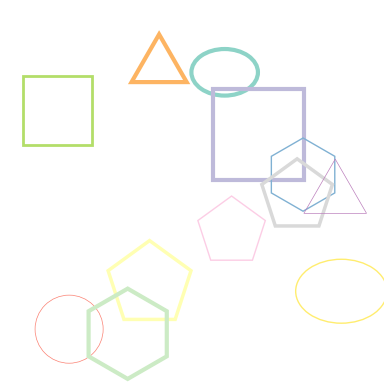[{"shape": "oval", "thickness": 3, "radius": 0.43, "center": [0.584, 0.812]}, {"shape": "pentagon", "thickness": 2.5, "radius": 0.57, "center": [0.388, 0.262]}, {"shape": "square", "thickness": 3, "radius": 0.59, "center": [0.672, 0.651]}, {"shape": "circle", "thickness": 0.5, "radius": 0.44, "center": [0.18, 0.145]}, {"shape": "hexagon", "thickness": 1, "radius": 0.48, "center": [0.787, 0.546]}, {"shape": "triangle", "thickness": 3, "radius": 0.41, "center": [0.413, 0.828]}, {"shape": "square", "thickness": 2, "radius": 0.45, "center": [0.15, 0.713]}, {"shape": "pentagon", "thickness": 1, "radius": 0.46, "center": [0.602, 0.399]}, {"shape": "pentagon", "thickness": 2.5, "radius": 0.48, "center": [0.772, 0.491]}, {"shape": "triangle", "thickness": 0.5, "radius": 0.47, "center": [0.871, 0.493]}, {"shape": "hexagon", "thickness": 3, "radius": 0.59, "center": [0.332, 0.133]}, {"shape": "oval", "thickness": 1, "radius": 0.59, "center": [0.887, 0.244]}]